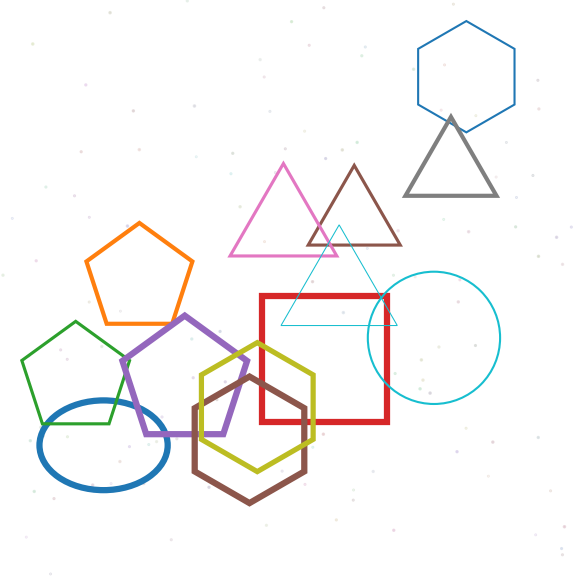[{"shape": "hexagon", "thickness": 1, "radius": 0.48, "center": [0.808, 0.866]}, {"shape": "oval", "thickness": 3, "radius": 0.56, "center": [0.179, 0.228]}, {"shape": "pentagon", "thickness": 2, "radius": 0.48, "center": [0.241, 0.517]}, {"shape": "pentagon", "thickness": 1.5, "radius": 0.49, "center": [0.131, 0.345]}, {"shape": "square", "thickness": 3, "radius": 0.54, "center": [0.562, 0.377]}, {"shape": "pentagon", "thickness": 3, "radius": 0.57, "center": [0.32, 0.339]}, {"shape": "triangle", "thickness": 1.5, "radius": 0.46, "center": [0.613, 0.621]}, {"shape": "hexagon", "thickness": 3, "radius": 0.55, "center": [0.432, 0.238]}, {"shape": "triangle", "thickness": 1.5, "radius": 0.53, "center": [0.491, 0.609]}, {"shape": "triangle", "thickness": 2, "radius": 0.46, "center": [0.781, 0.706]}, {"shape": "hexagon", "thickness": 2.5, "radius": 0.56, "center": [0.446, 0.294]}, {"shape": "triangle", "thickness": 0.5, "radius": 0.58, "center": [0.587, 0.494]}, {"shape": "circle", "thickness": 1, "radius": 0.57, "center": [0.751, 0.414]}]